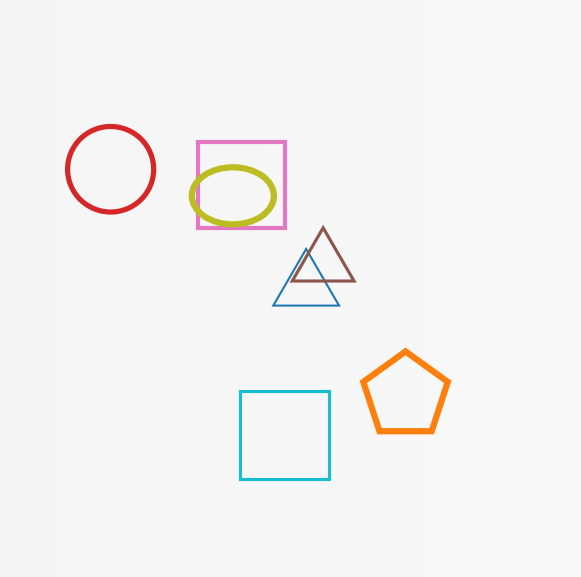[{"shape": "triangle", "thickness": 1, "radius": 0.33, "center": [0.527, 0.503]}, {"shape": "pentagon", "thickness": 3, "radius": 0.38, "center": [0.698, 0.314]}, {"shape": "circle", "thickness": 2.5, "radius": 0.37, "center": [0.19, 0.706]}, {"shape": "triangle", "thickness": 1.5, "radius": 0.31, "center": [0.556, 0.543]}, {"shape": "square", "thickness": 2, "radius": 0.37, "center": [0.415, 0.678]}, {"shape": "oval", "thickness": 3, "radius": 0.35, "center": [0.401, 0.66]}, {"shape": "square", "thickness": 1.5, "radius": 0.38, "center": [0.49, 0.246]}]